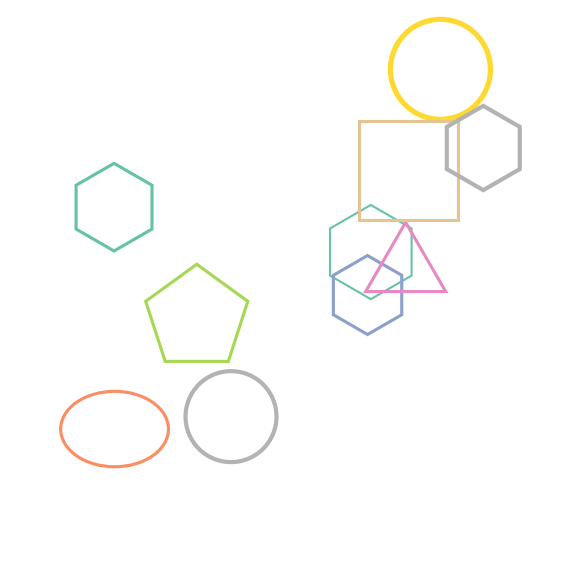[{"shape": "hexagon", "thickness": 1.5, "radius": 0.38, "center": [0.197, 0.64]}, {"shape": "hexagon", "thickness": 1, "radius": 0.41, "center": [0.642, 0.563]}, {"shape": "oval", "thickness": 1.5, "radius": 0.47, "center": [0.198, 0.256]}, {"shape": "hexagon", "thickness": 1.5, "radius": 0.34, "center": [0.636, 0.488]}, {"shape": "triangle", "thickness": 1.5, "radius": 0.4, "center": [0.702, 0.534]}, {"shape": "pentagon", "thickness": 1.5, "radius": 0.46, "center": [0.341, 0.449]}, {"shape": "circle", "thickness": 2.5, "radius": 0.43, "center": [0.763, 0.879]}, {"shape": "square", "thickness": 1.5, "radius": 0.43, "center": [0.707, 0.703]}, {"shape": "hexagon", "thickness": 2, "radius": 0.36, "center": [0.837, 0.743]}, {"shape": "circle", "thickness": 2, "radius": 0.39, "center": [0.4, 0.278]}]